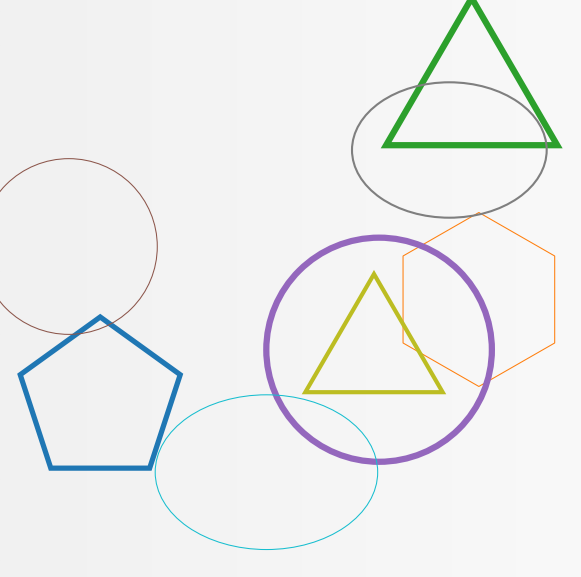[{"shape": "pentagon", "thickness": 2.5, "radius": 0.72, "center": [0.172, 0.306]}, {"shape": "hexagon", "thickness": 0.5, "radius": 0.75, "center": [0.824, 0.481]}, {"shape": "triangle", "thickness": 3, "radius": 0.85, "center": [0.811, 0.833]}, {"shape": "circle", "thickness": 3, "radius": 0.97, "center": [0.652, 0.394]}, {"shape": "circle", "thickness": 0.5, "radius": 0.76, "center": [0.118, 0.572]}, {"shape": "oval", "thickness": 1, "radius": 0.84, "center": [0.773, 0.739]}, {"shape": "triangle", "thickness": 2, "radius": 0.68, "center": [0.643, 0.388]}, {"shape": "oval", "thickness": 0.5, "radius": 0.96, "center": [0.458, 0.182]}]